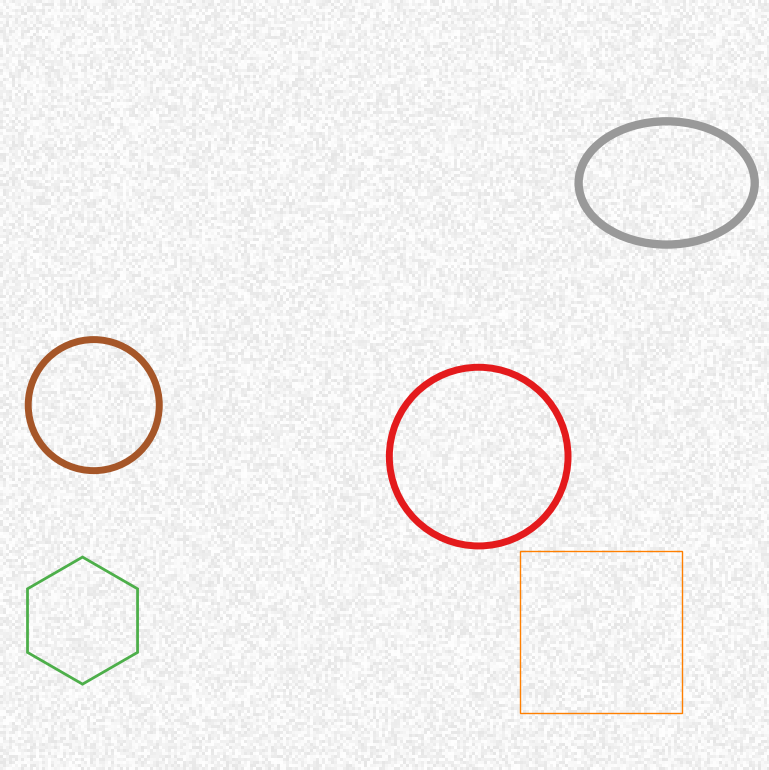[{"shape": "circle", "thickness": 2.5, "radius": 0.58, "center": [0.622, 0.407]}, {"shape": "hexagon", "thickness": 1, "radius": 0.41, "center": [0.107, 0.194]}, {"shape": "square", "thickness": 0.5, "radius": 0.53, "center": [0.78, 0.179]}, {"shape": "circle", "thickness": 2.5, "radius": 0.43, "center": [0.122, 0.474]}, {"shape": "oval", "thickness": 3, "radius": 0.57, "center": [0.866, 0.762]}]